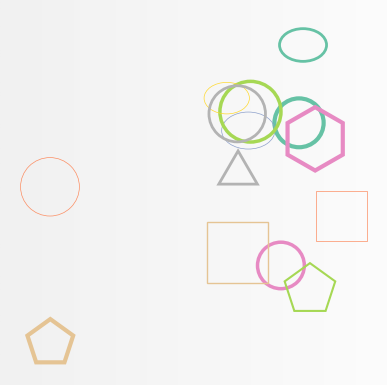[{"shape": "oval", "thickness": 2, "radius": 0.3, "center": [0.782, 0.883]}, {"shape": "circle", "thickness": 3, "radius": 0.32, "center": [0.772, 0.681]}, {"shape": "square", "thickness": 0.5, "radius": 0.33, "center": [0.881, 0.438]}, {"shape": "circle", "thickness": 0.5, "radius": 0.38, "center": [0.129, 0.515]}, {"shape": "oval", "thickness": 0.5, "radius": 0.34, "center": [0.641, 0.661]}, {"shape": "circle", "thickness": 2.5, "radius": 0.3, "center": [0.725, 0.311]}, {"shape": "hexagon", "thickness": 3, "radius": 0.41, "center": [0.813, 0.639]}, {"shape": "pentagon", "thickness": 1.5, "radius": 0.34, "center": [0.8, 0.248]}, {"shape": "circle", "thickness": 2.5, "radius": 0.39, "center": [0.646, 0.71]}, {"shape": "oval", "thickness": 0.5, "radius": 0.29, "center": [0.585, 0.745]}, {"shape": "pentagon", "thickness": 3, "radius": 0.31, "center": [0.13, 0.109]}, {"shape": "square", "thickness": 1, "radius": 0.4, "center": [0.613, 0.345]}, {"shape": "circle", "thickness": 2, "radius": 0.36, "center": [0.612, 0.704]}, {"shape": "triangle", "thickness": 2, "radius": 0.29, "center": [0.614, 0.55]}]